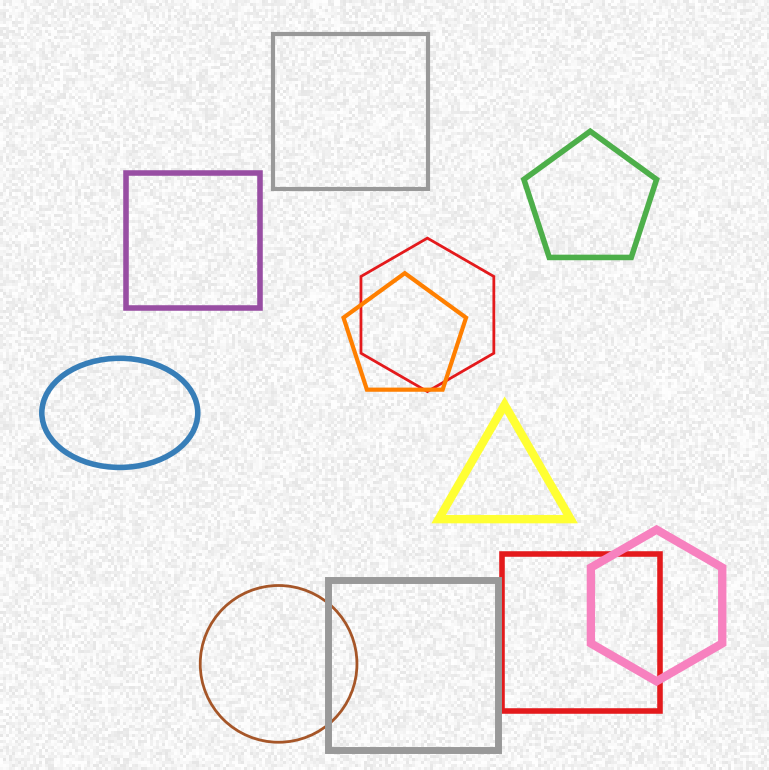[{"shape": "hexagon", "thickness": 1, "radius": 0.5, "center": [0.555, 0.591]}, {"shape": "square", "thickness": 2, "radius": 0.51, "center": [0.755, 0.179]}, {"shape": "oval", "thickness": 2, "radius": 0.51, "center": [0.156, 0.464]}, {"shape": "pentagon", "thickness": 2, "radius": 0.45, "center": [0.767, 0.739]}, {"shape": "square", "thickness": 2, "radius": 0.44, "center": [0.251, 0.688]}, {"shape": "pentagon", "thickness": 1.5, "radius": 0.42, "center": [0.526, 0.562]}, {"shape": "triangle", "thickness": 3, "radius": 0.49, "center": [0.655, 0.375]}, {"shape": "circle", "thickness": 1, "radius": 0.51, "center": [0.362, 0.138]}, {"shape": "hexagon", "thickness": 3, "radius": 0.49, "center": [0.853, 0.214]}, {"shape": "square", "thickness": 1.5, "radius": 0.5, "center": [0.455, 0.855]}, {"shape": "square", "thickness": 2.5, "radius": 0.55, "center": [0.537, 0.136]}]